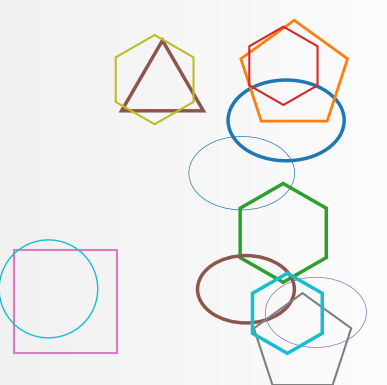[{"shape": "oval", "thickness": 2.5, "radius": 0.75, "center": [0.738, 0.687]}, {"shape": "oval", "thickness": 0.5, "radius": 0.68, "center": [0.624, 0.55]}, {"shape": "pentagon", "thickness": 2, "radius": 0.72, "center": [0.759, 0.803]}, {"shape": "hexagon", "thickness": 2.5, "radius": 0.64, "center": [0.731, 0.395]}, {"shape": "hexagon", "thickness": 1.5, "radius": 0.51, "center": [0.731, 0.829]}, {"shape": "oval", "thickness": 0.5, "radius": 0.65, "center": [0.815, 0.189]}, {"shape": "triangle", "thickness": 2.5, "radius": 0.61, "center": [0.419, 0.773]}, {"shape": "oval", "thickness": 2.5, "radius": 0.62, "center": [0.635, 0.249]}, {"shape": "square", "thickness": 1.5, "radius": 0.67, "center": [0.17, 0.217]}, {"shape": "pentagon", "thickness": 1.5, "radius": 0.66, "center": [0.781, 0.107]}, {"shape": "hexagon", "thickness": 1.5, "radius": 0.58, "center": [0.399, 0.793]}, {"shape": "circle", "thickness": 1, "radius": 0.64, "center": [0.125, 0.25]}, {"shape": "hexagon", "thickness": 2.5, "radius": 0.52, "center": [0.742, 0.186]}]